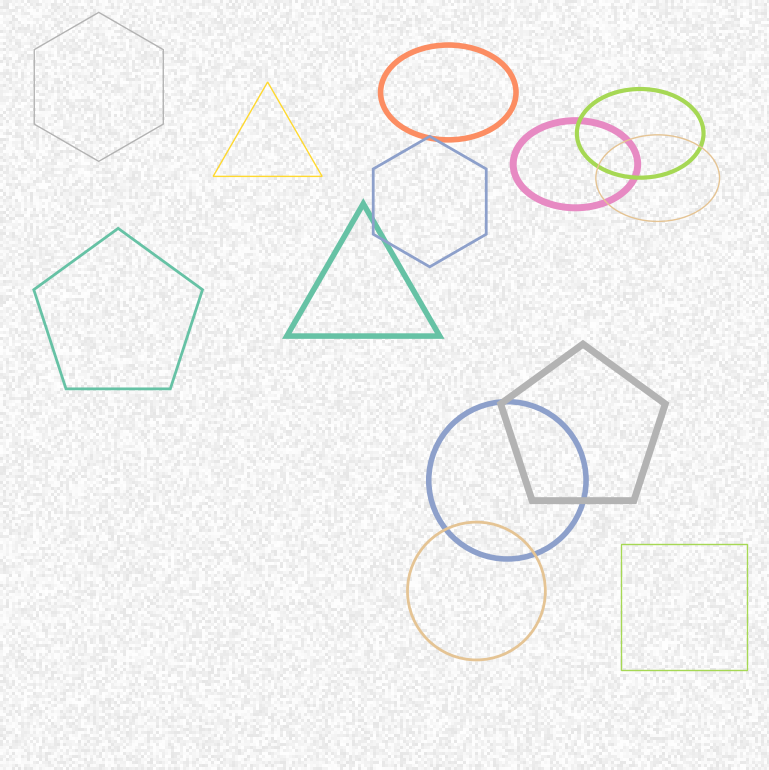[{"shape": "triangle", "thickness": 2, "radius": 0.57, "center": [0.472, 0.621]}, {"shape": "pentagon", "thickness": 1, "radius": 0.58, "center": [0.153, 0.588]}, {"shape": "oval", "thickness": 2, "radius": 0.44, "center": [0.582, 0.88]}, {"shape": "hexagon", "thickness": 1, "radius": 0.42, "center": [0.558, 0.738]}, {"shape": "circle", "thickness": 2, "radius": 0.51, "center": [0.659, 0.376]}, {"shape": "oval", "thickness": 2.5, "radius": 0.4, "center": [0.747, 0.787]}, {"shape": "square", "thickness": 0.5, "radius": 0.41, "center": [0.889, 0.211]}, {"shape": "oval", "thickness": 1.5, "radius": 0.41, "center": [0.831, 0.827]}, {"shape": "triangle", "thickness": 0.5, "radius": 0.41, "center": [0.348, 0.812]}, {"shape": "oval", "thickness": 0.5, "radius": 0.4, "center": [0.854, 0.769]}, {"shape": "circle", "thickness": 1, "radius": 0.45, "center": [0.619, 0.232]}, {"shape": "hexagon", "thickness": 0.5, "radius": 0.48, "center": [0.128, 0.887]}, {"shape": "pentagon", "thickness": 2.5, "radius": 0.56, "center": [0.757, 0.441]}]